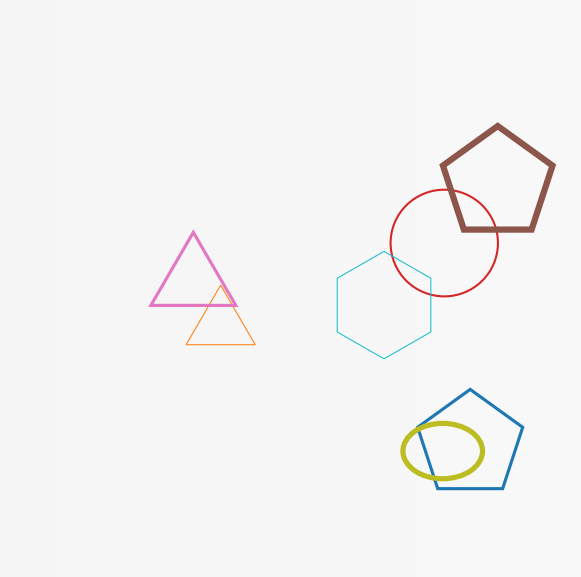[{"shape": "pentagon", "thickness": 1.5, "radius": 0.48, "center": [0.809, 0.23]}, {"shape": "triangle", "thickness": 0.5, "radius": 0.34, "center": [0.38, 0.437]}, {"shape": "circle", "thickness": 1, "radius": 0.46, "center": [0.764, 0.578]}, {"shape": "pentagon", "thickness": 3, "radius": 0.5, "center": [0.856, 0.682]}, {"shape": "triangle", "thickness": 1.5, "radius": 0.42, "center": [0.333, 0.512]}, {"shape": "oval", "thickness": 2.5, "radius": 0.34, "center": [0.762, 0.218]}, {"shape": "hexagon", "thickness": 0.5, "radius": 0.47, "center": [0.661, 0.471]}]